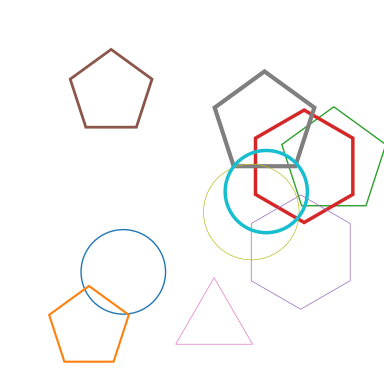[{"shape": "circle", "thickness": 1, "radius": 0.55, "center": [0.32, 0.294]}, {"shape": "pentagon", "thickness": 1.5, "radius": 0.54, "center": [0.231, 0.148]}, {"shape": "pentagon", "thickness": 1, "radius": 0.71, "center": [0.867, 0.581]}, {"shape": "hexagon", "thickness": 2.5, "radius": 0.73, "center": [0.79, 0.568]}, {"shape": "hexagon", "thickness": 0.5, "radius": 0.74, "center": [0.781, 0.345]}, {"shape": "pentagon", "thickness": 2, "radius": 0.56, "center": [0.289, 0.76]}, {"shape": "triangle", "thickness": 0.5, "radius": 0.58, "center": [0.556, 0.164]}, {"shape": "pentagon", "thickness": 3, "radius": 0.68, "center": [0.687, 0.678]}, {"shape": "circle", "thickness": 0.5, "radius": 0.62, "center": [0.653, 0.449]}, {"shape": "circle", "thickness": 2.5, "radius": 0.53, "center": [0.692, 0.502]}]